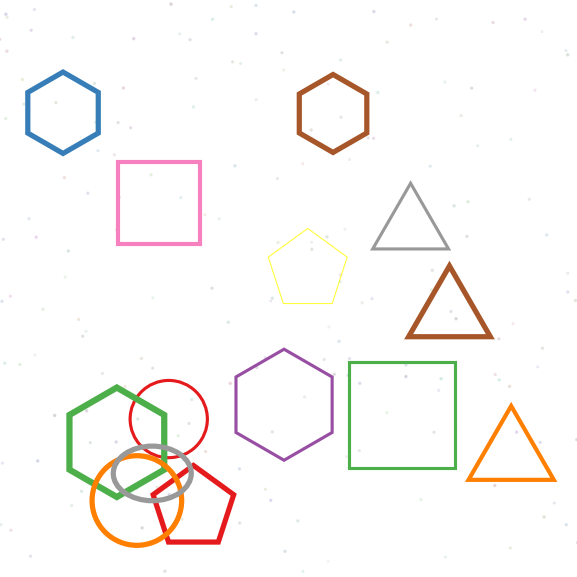[{"shape": "pentagon", "thickness": 2.5, "radius": 0.37, "center": [0.335, 0.12]}, {"shape": "circle", "thickness": 1.5, "radius": 0.33, "center": [0.292, 0.273]}, {"shape": "hexagon", "thickness": 2.5, "radius": 0.35, "center": [0.109, 0.804]}, {"shape": "hexagon", "thickness": 3, "radius": 0.47, "center": [0.202, 0.233]}, {"shape": "square", "thickness": 1.5, "radius": 0.46, "center": [0.697, 0.281]}, {"shape": "hexagon", "thickness": 1.5, "radius": 0.48, "center": [0.492, 0.298]}, {"shape": "circle", "thickness": 2.5, "radius": 0.39, "center": [0.237, 0.132]}, {"shape": "triangle", "thickness": 2, "radius": 0.43, "center": [0.885, 0.211]}, {"shape": "pentagon", "thickness": 0.5, "radius": 0.36, "center": [0.533, 0.532]}, {"shape": "hexagon", "thickness": 2.5, "radius": 0.34, "center": [0.577, 0.803]}, {"shape": "triangle", "thickness": 2.5, "radius": 0.41, "center": [0.778, 0.457]}, {"shape": "square", "thickness": 2, "radius": 0.35, "center": [0.275, 0.648]}, {"shape": "oval", "thickness": 2.5, "radius": 0.34, "center": [0.264, 0.179]}, {"shape": "triangle", "thickness": 1.5, "radius": 0.38, "center": [0.711, 0.606]}]